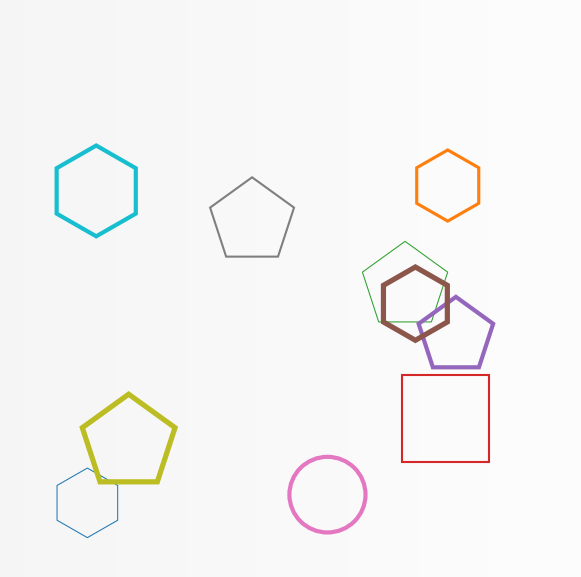[{"shape": "hexagon", "thickness": 0.5, "radius": 0.3, "center": [0.15, 0.128]}, {"shape": "hexagon", "thickness": 1.5, "radius": 0.31, "center": [0.77, 0.678]}, {"shape": "pentagon", "thickness": 0.5, "radius": 0.39, "center": [0.697, 0.504]}, {"shape": "square", "thickness": 1, "radius": 0.38, "center": [0.767, 0.275]}, {"shape": "pentagon", "thickness": 2, "radius": 0.34, "center": [0.784, 0.418]}, {"shape": "hexagon", "thickness": 2.5, "radius": 0.32, "center": [0.715, 0.473]}, {"shape": "circle", "thickness": 2, "radius": 0.33, "center": [0.563, 0.143]}, {"shape": "pentagon", "thickness": 1, "radius": 0.38, "center": [0.434, 0.616]}, {"shape": "pentagon", "thickness": 2.5, "radius": 0.42, "center": [0.221, 0.233]}, {"shape": "hexagon", "thickness": 2, "radius": 0.39, "center": [0.166, 0.669]}]